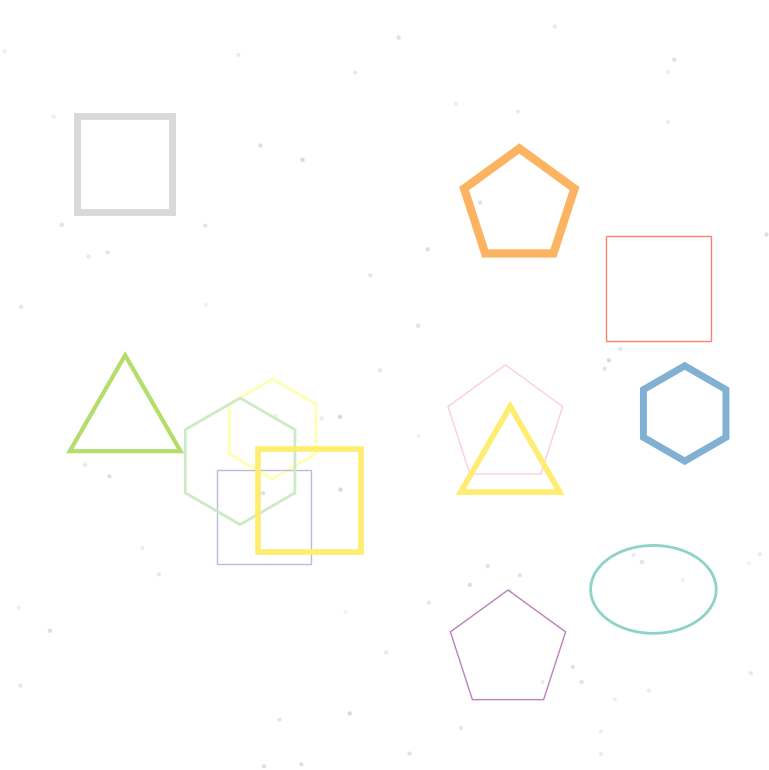[{"shape": "oval", "thickness": 1, "radius": 0.41, "center": [0.849, 0.235]}, {"shape": "hexagon", "thickness": 1, "radius": 0.32, "center": [0.354, 0.443]}, {"shape": "square", "thickness": 0.5, "radius": 0.31, "center": [0.342, 0.329]}, {"shape": "square", "thickness": 0.5, "radius": 0.34, "center": [0.855, 0.625]}, {"shape": "hexagon", "thickness": 2.5, "radius": 0.31, "center": [0.889, 0.463]}, {"shape": "pentagon", "thickness": 3, "radius": 0.38, "center": [0.674, 0.732]}, {"shape": "triangle", "thickness": 1.5, "radius": 0.42, "center": [0.163, 0.456]}, {"shape": "pentagon", "thickness": 0.5, "radius": 0.39, "center": [0.656, 0.448]}, {"shape": "square", "thickness": 2.5, "radius": 0.31, "center": [0.161, 0.787]}, {"shape": "pentagon", "thickness": 0.5, "radius": 0.39, "center": [0.66, 0.155]}, {"shape": "hexagon", "thickness": 1, "radius": 0.41, "center": [0.312, 0.401]}, {"shape": "triangle", "thickness": 2, "radius": 0.37, "center": [0.663, 0.398]}, {"shape": "square", "thickness": 2, "radius": 0.33, "center": [0.402, 0.349]}]